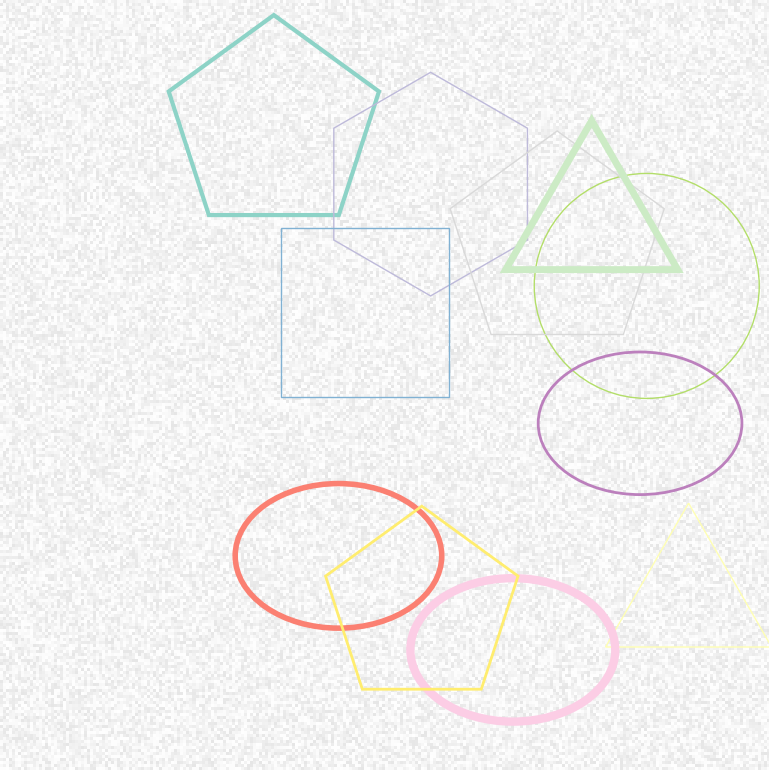[{"shape": "pentagon", "thickness": 1.5, "radius": 0.72, "center": [0.356, 0.837]}, {"shape": "triangle", "thickness": 0.5, "radius": 0.62, "center": [0.894, 0.222]}, {"shape": "hexagon", "thickness": 0.5, "radius": 0.73, "center": [0.559, 0.761]}, {"shape": "oval", "thickness": 2, "radius": 0.67, "center": [0.44, 0.278]}, {"shape": "square", "thickness": 0.5, "radius": 0.55, "center": [0.474, 0.594]}, {"shape": "circle", "thickness": 0.5, "radius": 0.73, "center": [0.84, 0.629]}, {"shape": "oval", "thickness": 3, "radius": 0.67, "center": [0.666, 0.156]}, {"shape": "pentagon", "thickness": 0.5, "radius": 0.73, "center": [0.724, 0.684]}, {"shape": "oval", "thickness": 1, "radius": 0.66, "center": [0.831, 0.45]}, {"shape": "triangle", "thickness": 2.5, "radius": 0.64, "center": [0.768, 0.714]}, {"shape": "pentagon", "thickness": 1, "radius": 0.66, "center": [0.548, 0.211]}]